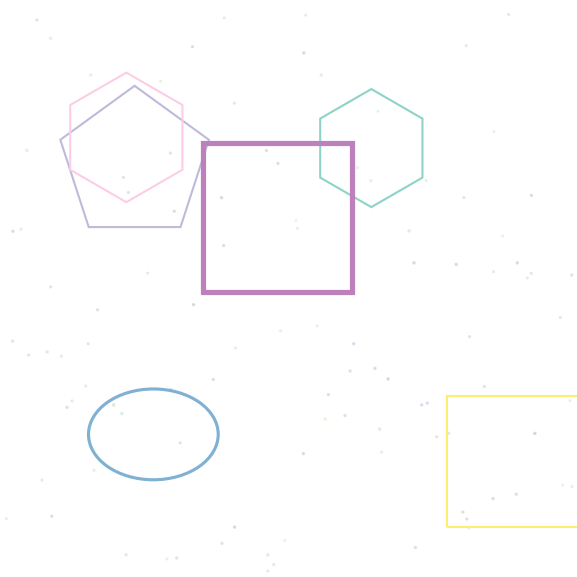[{"shape": "hexagon", "thickness": 1, "radius": 0.51, "center": [0.643, 0.743]}, {"shape": "pentagon", "thickness": 1, "radius": 0.68, "center": [0.233, 0.715]}, {"shape": "oval", "thickness": 1.5, "radius": 0.56, "center": [0.266, 0.247]}, {"shape": "hexagon", "thickness": 1, "radius": 0.56, "center": [0.219, 0.761]}, {"shape": "square", "thickness": 2.5, "radius": 0.64, "center": [0.48, 0.622]}, {"shape": "square", "thickness": 1, "radius": 0.57, "center": [0.888, 0.2]}]